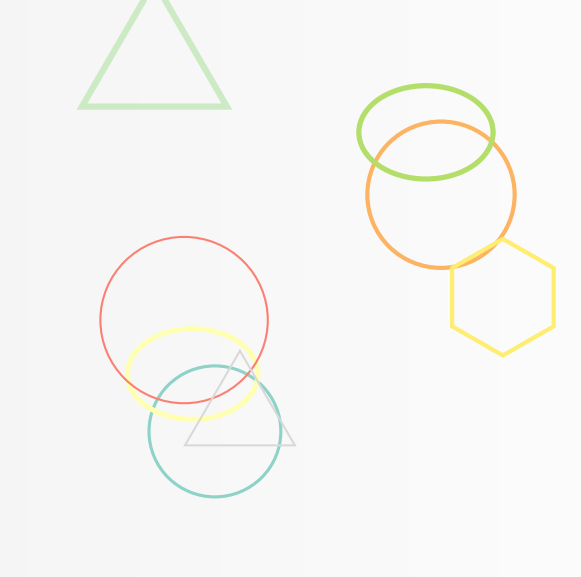[{"shape": "circle", "thickness": 1.5, "radius": 0.57, "center": [0.37, 0.252]}, {"shape": "oval", "thickness": 2.5, "radius": 0.56, "center": [0.331, 0.351]}, {"shape": "circle", "thickness": 1, "radius": 0.72, "center": [0.317, 0.445]}, {"shape": "circle", "thickness": 2, "radius": 0.63, "center": [0.759, 0.662]}, {"shape": "oval", "thickness": 2.5, "radius": 0.58, "center": [0.733, 0.77]}, {"shape": "triangle", "thickness": 1, "radius": 0.55, "center": [0.413, 0.283]}, {"shape": "triangle", "thickness": 3, "radius": 0.72, "center": [0.266, 0.887]}, {"shape": "hexagon", "thickness": 2, "radius": 0.5, "center": [0.865, 0.485]}]